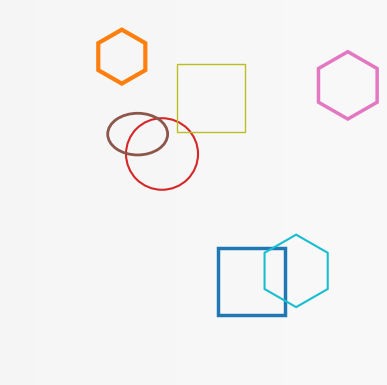[{"shape": "square", "thickness": 2.5, "radius": 0.43, "center": [0.649, 0.268]}, {"shape": "hexagon", "thickness": 3, "radius": 0.35, "center": [0.314, 0.853]}, {"shape": "circle", "thickness": 1.5, "radius": 0.46, "center": [0.418, 0.6]}, {"shape": "oval", "thickness": 2, "radius": 0.39, "center": [0.355, 0.652]}, {"shape": "hexagon", "thickness": 2.5, "radius": 0.44, "center": [0.898, 0.778]}, {"shape": "square", "thickness": 1, "radius": 0.44, "center": [0.545, 0.745]}, {"shape": "hexagon", "thickness": 1.5, "radius": 0.47, "center": [0.764, 0.296]}]